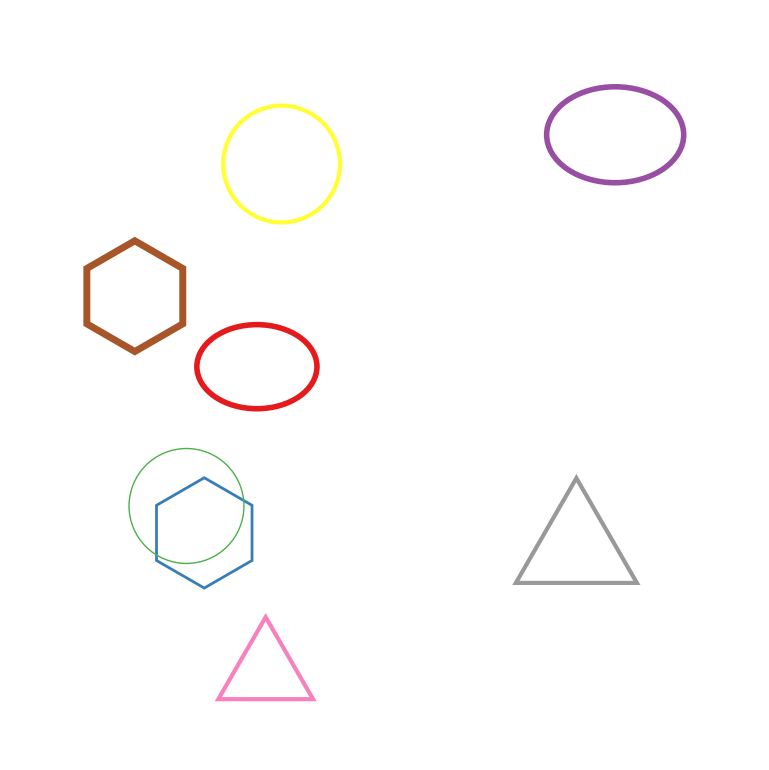[{"shape": "oval", "thickness": 2, "radius": 0.39, "center": [0.334, 0.524]}, {"shape": "hexagon", "thickness": 1, "radius": 0.36, "center": [0.265, 0.308]}, {"shape": "circle", "thickness": 0.5, "radius": 0.37, "center": [0.242, 0.343]}, {"shape": "oval", "thickness": 2, "radius": 0.45, "center": [0.799, 0.825]}, {"shape": "circle", "thickness": 1.5, "radius": 0.38, "center": [0.366, 0.787]}, {"shape": "hexagon", "thickness": 2.5, "radius": 0.36, "center": [0.175, 0.615]}, {"shape": "triangle", "thickness": 1.5, "radius": 0.36, "center": [0.345, 0.127]}, {"shape": "triangle", "thickness": 1.5, "radius": 0.45, "center": [0.749, 0.288]}]